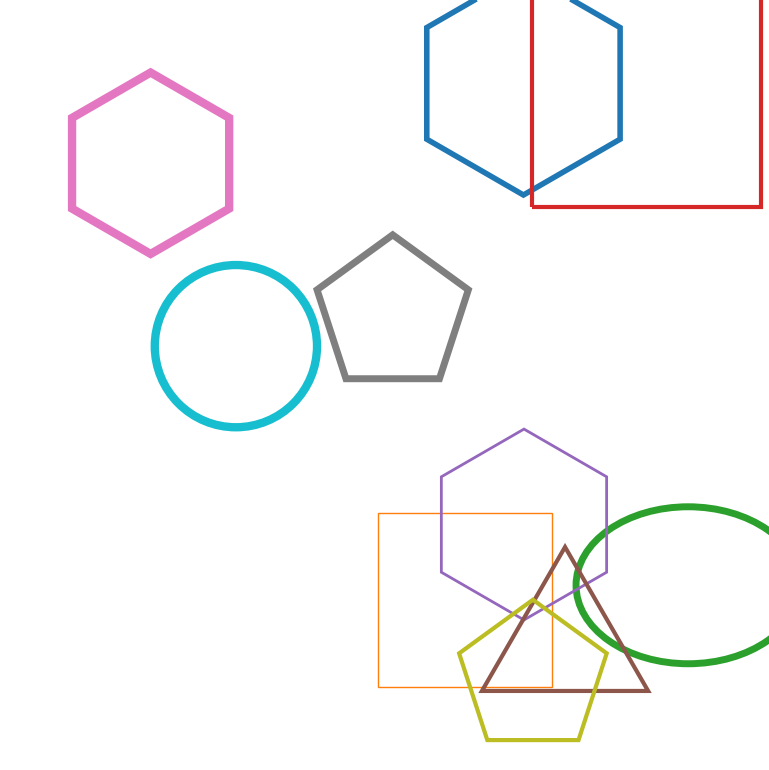[{"shape": "hexagon", "thickness": 2, "radius": 0.72, "center": [0.68, 0.892]}, {"shape": "square", "thickness": 0.5, "radius": 0.57, "center": [0.604, 0.221]}, {"shape": "oval", "thickness": 2.5, "radius": 0.73, "center": [0.894, 0.24]}, {"shape": "square", "thickness": 1.5, "radius": 0.75, "center": [0.84, 0.88]}, {"shape": "hexagon", "thickness": 1, "radius": 0.62, "center": [0.681, 0.319]}, {"shape": "triangle", "thickness": 1.5, "radius": 0.62, "center": [0.734, 0.165]}, {"shape": "hexagon", "thickness": 3, "radius": 0.59, "center": [0.196, 0.788]}, {"shape": "pentagon", "thickness": 2.5, "radius": 0.52, "center": [0.51, 0.592]}, {"shape": "pentagon", "thickness": 1.5, "radius": 0.5, "center": [0.692, 0.12]}, {"shape": "circle", "thickness": 3, "radius": 0.53, "center": [0.306, 0.55]}]